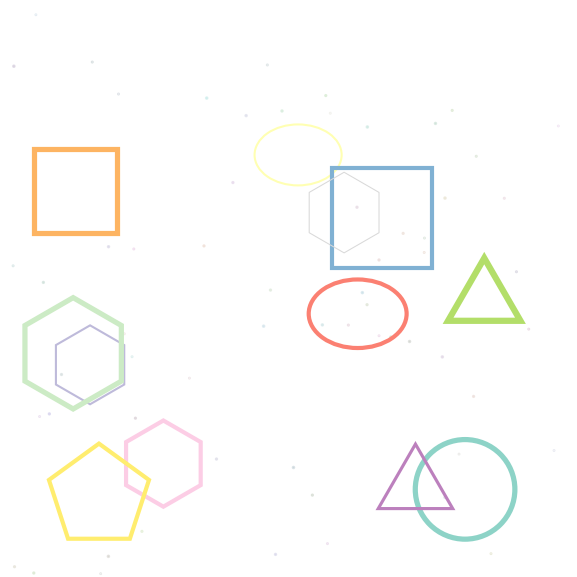[{"shape": "circle", "thickness": 2.5, "radius": 0.43, "center": [0.805, 0.152]}, {"shape": "oval", "thickness": 1, "radius": 0.38, "center": [0.516, 0.731]}, {"shape": "hexagon", "thickness": 1, "radius": 0.34, "center": [0.156, 0.367]}, {"shape": "oval", "thickness": 2, "radius": 0.42, "center": [0.619, 0.456]}, {"shape": "square", "thickness": 2, "radius": 0.43, "center": [0.661, 0.622]}, {"shape": "square", "thickness": 2.5, "radius": 0.36, "center": [0.13, 0.668]}, {"shape": "triangle", "thickness": 3, "radius": 0.36, "center": [0.839, 0.48]}, {"shape": "hexagon", "thickness": 2, "radius": 0.37, "center": [0.283, 0.196]}, {"shape": "hexagon", "thickness": 0.5, "radius": 0.35, "center": [0.596, 0.631]}, {"shape": "triangle", "thickness": 1.5, "radius": 0.37, "center": [0.719, 0.156]}, {"shape": "hexagon", "thickness": 2.5, "radius": 0.48, "center": [0.127, 0.387]}, {"shape": "pentagon", "thickness": 2, "radius": 0.46, "center": [0.171, 0.14]}]